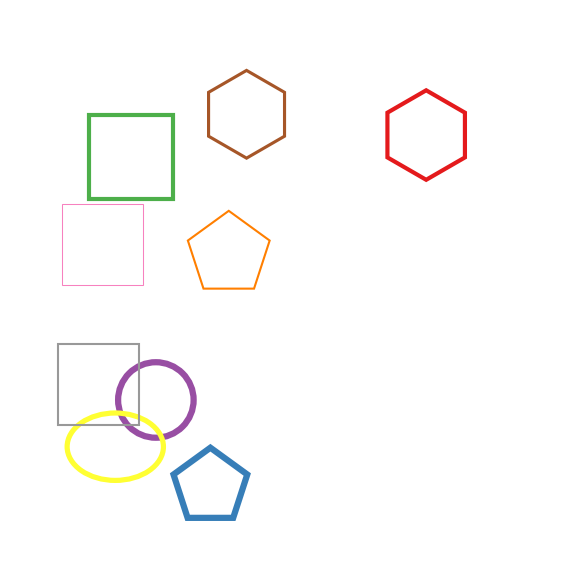[{"shape": "hexagon", "thickness": 2, "radius": 0.39, "center": [0.738, 0.765]}, {"shape": "pentagon", "thickness": 3, "radius": 0.34, "center": [0.364, 0.157]}, {"shape": "square", "thickness": 2, "radius": 0.36, "center": [0.228, 0.728]}, {"shape": "circle", "thickness": 3, "radius": 0.33, "center": [0.27, 0.307]}, {"shape": "pentagon", "thickness": 1, "radius": 0.37, "center": [0.396, 0.56]}, {"shape": "oval", "thickness": 2.5, "radius": 0.42, "center": [0.2, 0.226]}, {"shape": "hexagon", "thickness": 1.5, "radius": 0.38, "center": [0.427, 0.801]}, {"shape": "square", "thickness": 0.5, "radius": 0.35, "center": [0.177, 0.576]}, {"shape": "square", "thickness": 1, "radius": 0.35, "center": [0.17, 0.333]}]